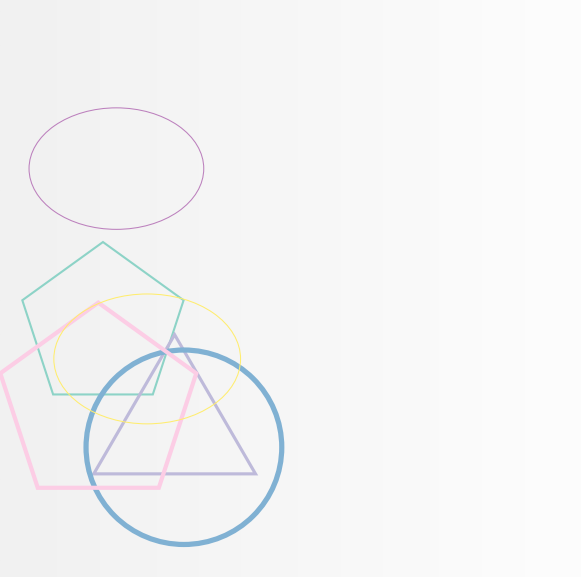[{"shape": "pentagon", "thickness": 1, "radius": 0.73, "center": [0.177, 0.434]}, {"shape": "triangle", "thickness": 1.5, "radius": 0.8, "center": [0.3, 0.259]}, {"shape": "circle", "thickness": 2.5, "radius": 0.84, "center": [0.316, 0.225]}, {"shape": "pentagon", "thickness": 2, "radius": 0.89, "center": [0.169, 0.298]}, {"shape": "oval", "thickness": 0.5, "radius": 0.75, "center": [0.2, 0.707]}, {"shape": "oval", "thickness": 0.5, "radius": 0.8, "center": [0.253, 0.378]}]